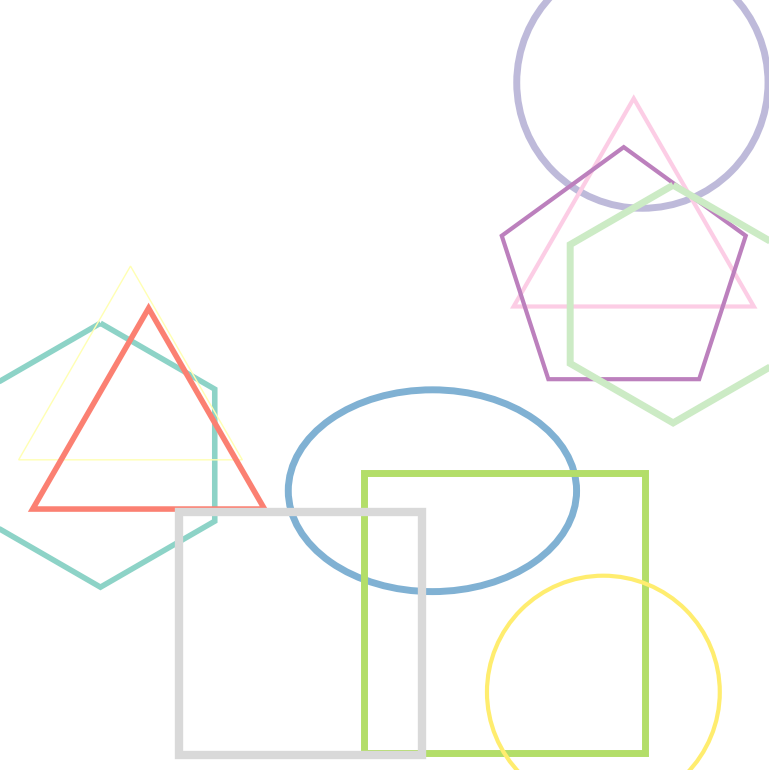[{"shape": "hexagon", "thickness": 2, "radius": 0.86, "center": [0.13, 0.409]}, {"shape": "triangle", "thickness": 0.5, "radius": 0.84, "center": [0.169, 0.487]}, {"shape": "circle", "thickness": 2.5, "radius": 0.82, "center": [0.834, 0.893]}, {"shape": "triangle", "thickness": 2, "radius": 0.87, "center": [0.193, 0.426]}, {"shape": "oval", "thickness": 2.5, "radius": 0.94, "center": [0.562, 0.363]}, {"shape": "square", "thickness": 2.5, "radius": 0.91, "center": [0.655, 0.204]}, {"shape": "triangle", "thickness": 1.5, "radius": 0.9, "center": [0.823, 0.692]}, {"shape": "square", "thickness": 3, "radius": 0.79, "center": [0.39, 0.177]}, {"shape": "pentagon", "thickness": 1.5, "radius": 0.83, "center": [0.81, 0.642]}, {"shape": "hexagon", "thickness": 2.5, "radius": 0.77, "center": [0.874, 0.605]}, {"shape": "circle", "thickness": 1.5, "radius": 0.76, "center": [0.784, 0.101]}]